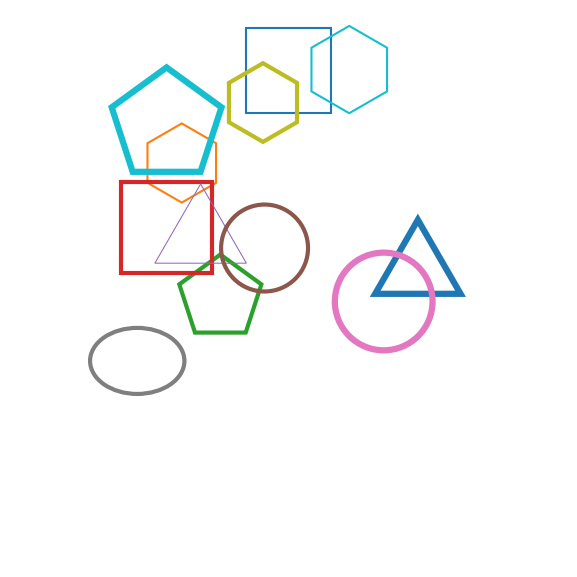[{"shape": "square", "thickness": 1, "radius": 0.37, "center": [0.499, 0.877]}, {"shape": "triangle", "thickness": 3, "radius": 0.43, "center": [0.724, 0.533]}, {"shape": "hexagon", "thickness": 1, "radius": 0.34, "center": [0.315, 0.717]}, {"shape": "pentagon", "thickness": 2, "radius": 0.37, "center": [0.382, 0.484]}, {"shape": "square", "thickness": 2, "radius": 0.4, "center": [0.288, 0.605]}, {"shape": "triangle", "thickness": 0.5, "radius": 0.46, "center": [0.347, 0.589]}, {"shape": "circle", "thickness": 2, "radius": 0.38, "center": [0.458, 0.57]}, {"shape": "circle", "thickness": 3, "radius": 0.42, "center": [0.664, 0.477]}, {"shape": "oval", "thickness": 2, "radius": 0.41, "center": [0.238, 0.374]}, {"shape": "hexagon", "thickness": 2, "radius": 0.34, "center": [0.455, 0.822]}, {"shape": "hexagon", "thickness": 1, "radius": 0.38, "center": [0.605, 0.879]}, {"shape": "pentagon", "thickness": 3, "radius": 0.5, "center": [0.288, 0.782]}]